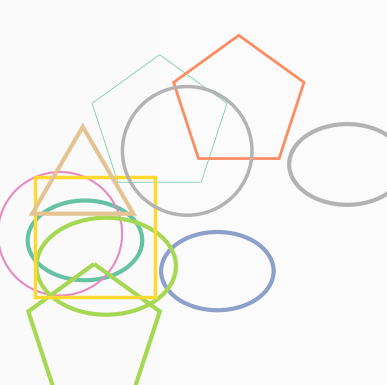[{"shape": "oval", "thickness": 3, "radius": 0.74, "center": [0.219, 0.376]}, {"shape": "pentagon", "thickness": 0.5, "radius": 0.92, "center": [0.412, 0.675]}, {"shape": "pentagon", "thickness": 2, "radius": 0.88, "center": [0.616, 0.731]}, {"shape": "oval", "thickness": 3, "radius": 0.73, "center": [0.561, 0.296]}, {"shape": "circle", "thickness": 1.5, "radius": 0.8, "center": [0.155, 0.393]}, {"shape": "pentagon", "thickness": 3, "radius": 0.89, "center": [0.243, 0.136]}, {"shape": "oval", "thickness": 3, "radius": 0.9, "center": [0.274, 0.309]}, {"shape": "square", "thickness": 2.5, "radius": 0.77, "center": [0.246, 0.384]}, {"shape": "triangle", "thickness": 3, "radius": 0.75, "center": [0.214, 0.52]}, {"shape": "circle", "thickness": 2.5, "radius": 0.84, "center": [0.483, 0.608]}, {"shape": "oval", "thickness": 3, "radius": 0.75, "center": [0.896, 0.573]}]